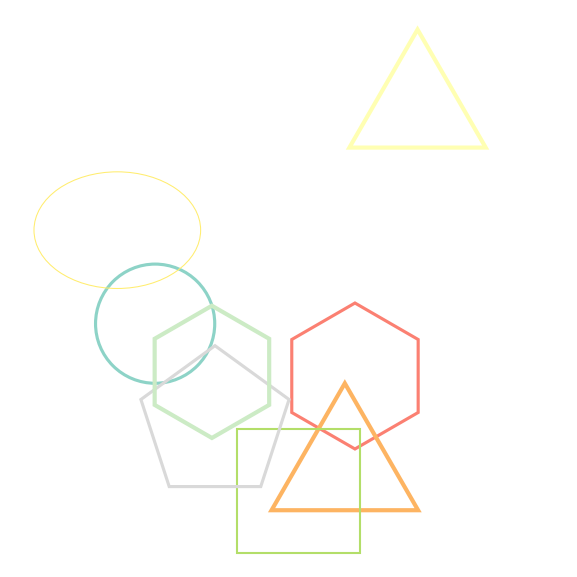[{"shape": "circle", "thickness": 1.5, "radius": 0.52, "center": [0.269, 0.439]}, {"shape": "triangle", "thickness": 2, "radius": 0.68, "center": [0.723, 0.812]}, {"shape": "hexagon", "thickness": 1.5, "radius": 0.63, "center": [0.615, 0.348]}, {"shape": "triangle", "thickness": 2, "radius": 0.73, "center": [0.597, 0.189]}, {"shape": "square", "thickness": 1, "radius": 0.53, "center": [0.517, 0.149]}, {"shape": "pentagon", "thickness": 1.5, "radius": 0.67, "center": [0.372, 0.266]}, {"shape": "hexagon", "thickness": 2, "radius": 0.57, "center": [0.367, 0.355]}, {"shape": "oval", "thickness": 0.5, "radius": 0.72, "center": [0.203, 0.601]}]